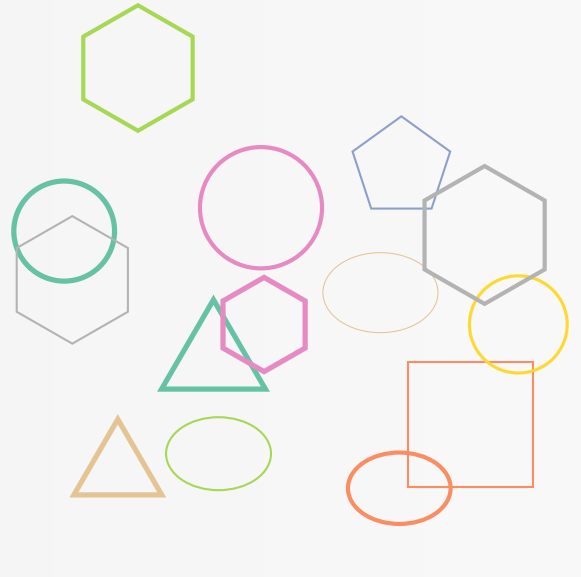[{"shape": "triangle", "thickness": 2.5, "radius": 0.52, "center": [0.367, 0.377]}, {"shape": "circle", "thickness": 2.5, "radius": 0.43, "center": [0.11, 0.599]}, {"shape": "oval", "thickness": 2, "radius": 0.44, "center": [0.687, 0.154]}, {"shape": "square", "thickness": 1, "radius": 0.54, "center": [0.81, 0.264]}, {"shape": "pentagon", "thickness": 1, "radius": 0.44, "center": [0.691, 0.709]}, {"shape": "circle", "thickness": 2, "radius": 0.53, "center": [0.449, 0.639]}, {"shape": "hexagon", "thickness": 2.5, "radius": 0.41, "center": [0.454, 0.437]}, {"shape": "hexagon", "thickness": 2, "radius": 0.54, "center": [0.237, 0.881]}, {"shape": "oval", "thickness": 1, "radius": 0.45, "center": [0.376, 0.214]}, {"shape": "circle", "thickness": 1.5, "radius": 0.42, "center": [0.892, 0.437]}, {"shape": "triangle", "thickness": 2.5, "radius": 0.44, "center": [0.203, 0.186]}, {"shape": "oval", "thickness": 0.5, "radius": 0.49, "center": [0.655, 0.492]}, {"shape": "hexagon", "thickness": 1, "radius": 0.55, "center": [0.124, 0.514]}, {"shape": "hexagon", "thickness": 2, "radius": 0.6, "center": [0.834, 0.592]}]